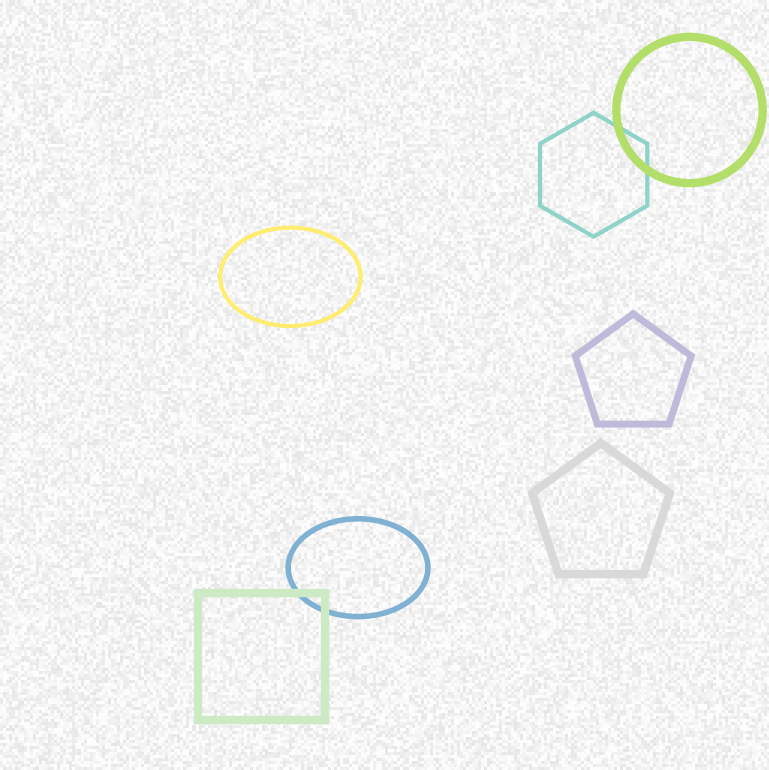[{"shape": "hexagon", "thickness": 1.5, "radius": 0.4, "center": [0.771, 0.773]}, {"shape": "pentagon", "thickness": 2.5, "radius": 0.4, "center": [0.822, 0.513]}, {"shape": "oval", "thickness": 2, "radius": 0.45, "center": [0.465, 0.263]}, {"shape": "circle", "thickness": 3, "radius": 0.48, "center": [0.895, 0.857]}, {"shape": "pentagon", "thickness": 3, "radius": 0.47, "center": [0.78, 0.33]}, {"shape": "square", "thickness": 3, "radius": 0.41, "center": [0.34, 0.147]}, {"shape": "oval", "thickness": 1.5, "radius": 0.46, "center": [0.377, 0.641]}]